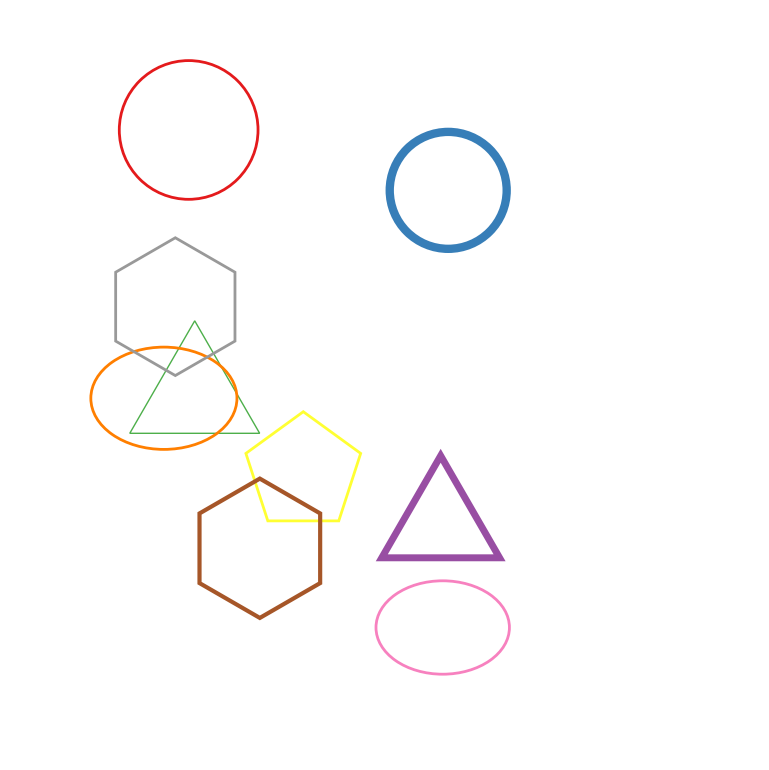[{"shape": "circle", "thickness": 1, "radius": 0.45, "center": [0.245, 0.831]}, {"shape": "circle", "thickness": 3, "radius": 0.38, "center": [0.582, 0.753]}, {"shape": "triangle", "thickness": 0.5, "radius": 0.49, "center": [0.253, 0.486]}, {"shape": "triangle", "thickness": 2.5, "radius": 0.44, "center": [0.572, 0.32]}, {"shape": "oval", "thickness": 1, "radius": 0.47, "center": [0.213, 0.483]}, {"shape": "pentagon", "thickness": 1, "radius": 0.39, "center": [0.394, 0.387]}, {"shape": "hexagon", "thickness": 1.5, "radius": 0.45, "center": [0.337, 0.288]}, {"shape": "oval", "thickness": 1, "radius": 0.43, "center": [0.575, 0.185]}, {"shape": "hexagon", "thickness": 1, "radius": 0.45, "center": [0.228, 0.602]}]